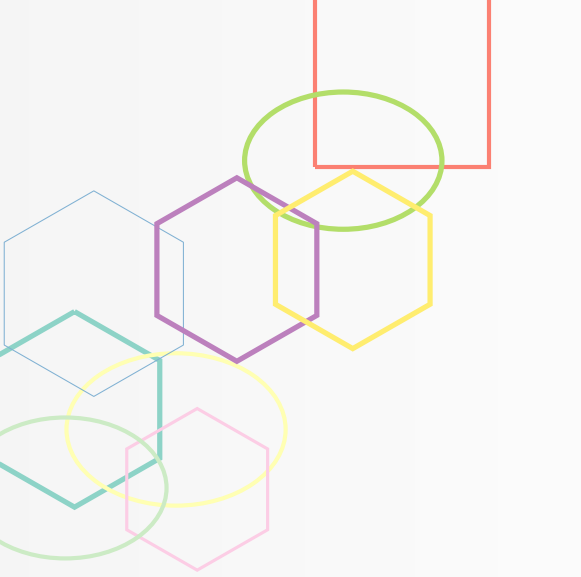[{"shape": "hexagon", "thickness": 2.5, "radius": 0.85, "center": [0.128, 0.29]}, {"shape": "oval", "thickness": 2, "radius": 0.94, "center": [0.303, 0.256]}, {"shape": "square", "thickness": 2, "radius": 0.75, "center": [0.691, 0.86]}, {"shape": "hexagon", "thickness": 0.5, "radius": 0.89, "center": [0.161, 0.491]}, {"shape": "oval", "thickness": 2.5, "radius": 0.85, "center": [0.591, 0.721]}, {"shape": "hexagon", "thickness": 1.5, "radius": 0.7, "center": [0.339, 0.152]}, {"shape": "hexagon", "thickness": 2.5, "radius": 0.79, "center": [0.408, 0.532]}, {"shape": "oval", "thickness": 2, "radius": 0.87, "center": [0.112, 0.154]}, {"shape": "hexagon", "thickness": 2.5, "radius": 0.77, "center": [0.607, 0.549]}]